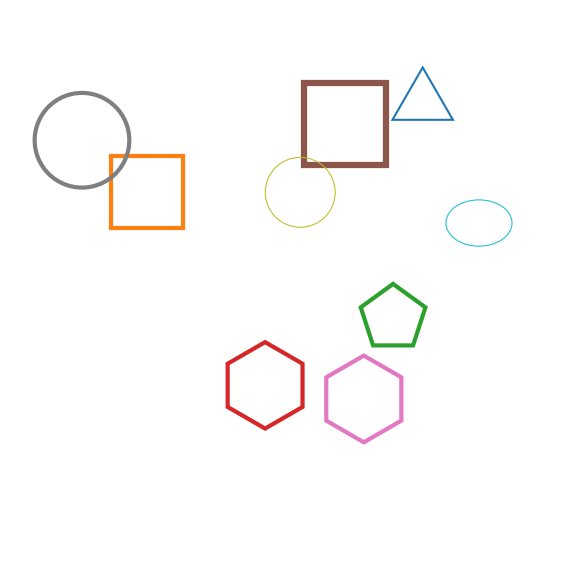[{"shape": "triangle", "thickness": 1, "radius": 0.3, "center": [0.732, 0.822]}, {"shape": "square", "thickness": 2, "radius": 0.31, "center": [0.255, 0.666]}, {"shape": "pentagon", "thickness": 2, "radius": 0.29, "center": [0.681, 0.449]}, {"shape": "hexagon", "thickness": 2, "radius": 0.37, "center": [0.459, 0.332]}, {"shape": "square", "thickness": 3, "radius": 0.36, "center": [0.597, 0.784]}, {"shape": "hexagon", "thickness": 2, "radius": 0.38, "center": [0.63, 0.308]}, {"shape": "circle", "thickness": 2, "radius": 0.41, "center": [0.142, 0.756]}, {"shape": "circle", "thickness": 0.5, "radius": 0.3, "center": [0.52, 0.666]}, {"shape": "oval", "thickness": 0.5, "radius": 0.29, "center": [0.829, 0.613]}]